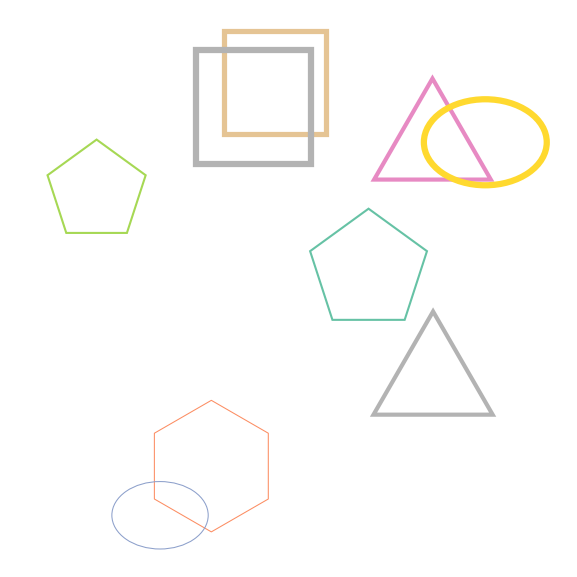[{"shape": "pentagon", "thickness": 1, "radius": 0.53, "center": [0.638, 0.531]}, {"shape": "hexagon", "thickness": 0.5, "radius": 0.57, "center": [0.366, 0.192]}, {"shape": "oval", "thickness": 0.5, "radius": 0.42, "center": [0.277, 0.107]}, {"shape": "triangle", "thickness": 2, "radius": 0.58, "center": [0.749, 0.747]}, {"shape": "pentagon", "thickness": 1, "radius": 0.45, "center": [0.167, 0.668]}, {"shape": "oval", "thickness": 3, "radius": 0.53, "center": [0.84, 0.753]}, {"shape": "square", "thickness": 2.5, "radius": 0.44, "center": [0.476, 0.856]}, {"shape": "triangle", "thickness": 2, "radius": 0.6, "center": [0.75, 0.341]}, {"shape": "square", "thickness": 3, "radius": 0.49, "center": [0.439, 0.814]}]